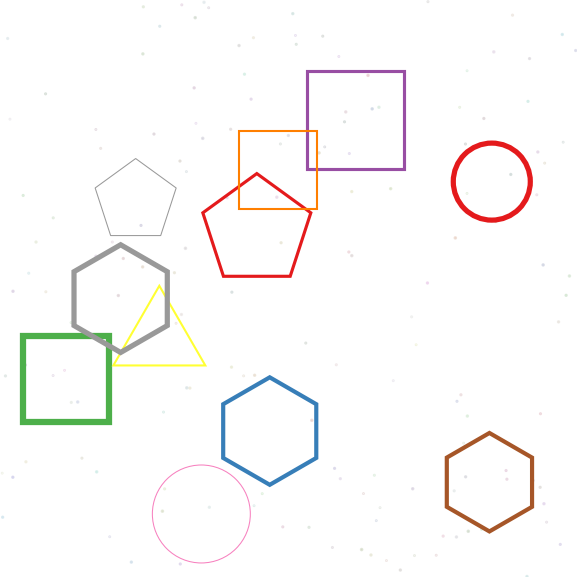[{"shape": "circle", "thickness": 2.5, "radius": 0.33, "center": [0.852, 0.685]}, {"shape": "pentagon", "thickness": 1.5, "radius": 0.49, "center": [0.445, 0.6]}, {"shape": "hexagon", "thickness": 2, "radius": 0.47, "center": [0.467, 0.253]}, {"shape": "square", "thickness": 3, "radius": 0.37, "center": [0.114, 0.344]}, {"shape": "square", "thickness": 1.5, "radius": 0.42, "center": [0.616, 0.791]}, {"shape": "square", "thickness": 1, "radius": 0.34, "center": [0.482, 0.705]}, {"shape": "triangle", "thickness": 1, "radius": 0.46, "center": [0.276, 0.412]}, {"shape": "hexagon", "thickness": 2, "radius": 0.43, "center": [0.847, 0.164]}, {"shape": "circle", "thickness": 0.5, "radius": 0.42, "center": [0.349, 0.109]}, {"shape": "pentagon", "thickness": 0.5, "radius": 0.37, "center": [0.235, 0.651]}, {"shape": "hexagon", "thickness": 2.5, "radius": 0.47, "center": [0.209, 0.482]}]